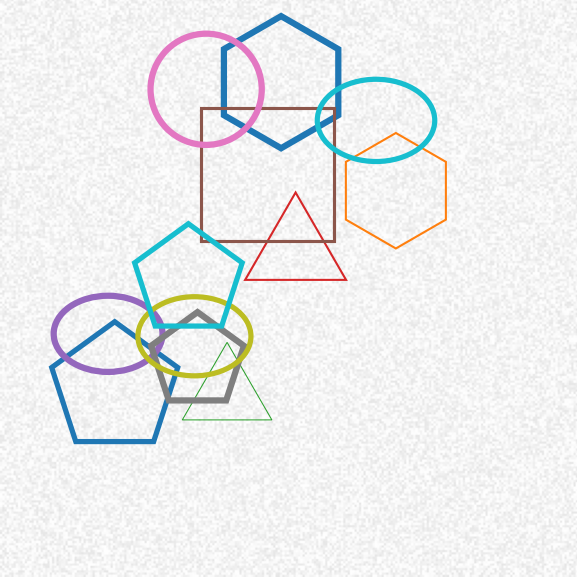[{"shape": "hexagon", "thickness": 3, "radius": 0.57, "center": [0.487, 0.857]}, {"shape": "pentagon", "thickness": 2.5, "radius": 0.57, "center": [0.199, 0.327]}, {"shape": "hexagon", "thickness": 1, "radius": 0.5, "center": [0.685, 0.669]}, {"shape": "triangle", "thickness": 0.5, "radius": 0.45, "center": [0.393, 0.317]}, {"shape": "triangle", "thickness": 1, "radius": 0.5, "center": [0.512, 0.565]}, {"shape": "oval", "thickness": 3, "radius": 0.47, "center": [0.187, 0.421]}, {"shape": "square", "thickness": 1.5, "radius": 0.57, "center": [0.463, 0.697]}, {"shape": "circle", "thickness": 3, "radius": 0.48, "center": [0.357, 0.845]}, {"shape": "pentagon", "thickness": 3, "radius": 0.42, "center": [0.342, 0.374]}, {"shape": "oval", "thickness": 2.5, "radius": 0.49, "center": [0.337, 0.417]}, {"shape": "pentagon", "thickness": 2.5, "radius": 0.49, "center": [0.326, 0.514]}, {"shape": "oval", "thickness": 2.5, "radius": 0.51, "center": [0.651, 0.791]}]